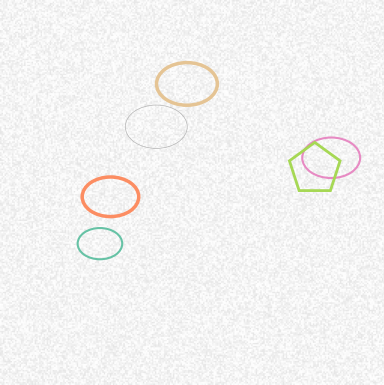[{"shape": "oval", "thickness": 1.5, "radius": 0.29, "center": [0.26, 0.367]}, {"shape": "oval", "thickness": 2.5, "radius": 0.37, "center": [0.287, 0.489]}, {"shape": "oval", "thickness": 1.5, "radius": 0.38, "center": [0.86, 0.59]}, {"shape": "pentagon", "thickness": 2, "radius": 0.35, "center": [0.818, 0.561]}, {"shape": "oval", "thickness": 2.5, "radius": 0.4, "center": [0.486, 0.782]}, {"shape": "oval", "thickness": 0.5, "radius": 0.4, "center": [0.406, 0.671]}]